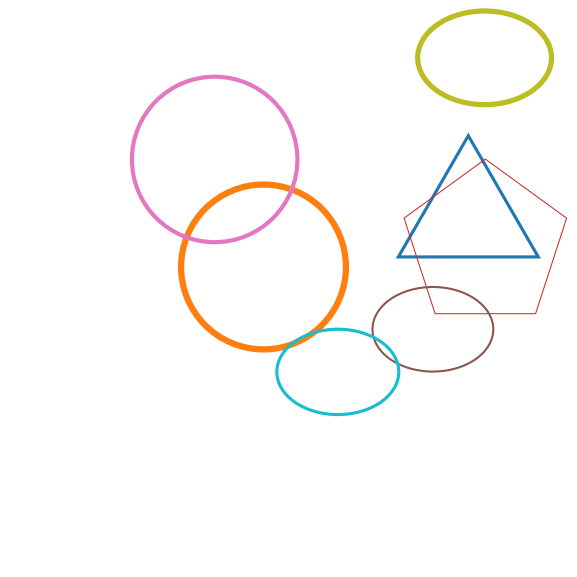[{"shape": "triangle", "thickness": 1.5, "radius": 0.7, "center": [0.811, 0.624]}, {"shape": "circle", "thickness": 3, "radius": 0.71, "center": [0.456, 0.537]}, {"shape": "pentagon", "thickness": 0.5, "radius": 0.74, "center": [0.84, 0.576]}, {"shape": "oval", "thickness": 1, "radius": 0.52, "center": [0.75, 0.429]}, {"shape": "circle", "thickness": 2, "radius": 0.72, "center": [0.372, 0.723]}, {"shape": "oval", "thickness": 2.5, "radius": 0.58, "center": [0.839, 0.899]}, {"shape": "oval", "thickness": 1.5, "radius": 0.53, "center": [0.585, 0.355]}]